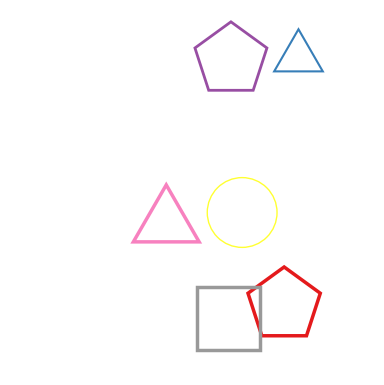[{"shape": "pentagon", "thickness": 2.5, "radius": 0.49, "center": [0.738, 0.208]}, {"shape": "triangle", "thickness": 1.5, "radius": 0.36, "center": [0.775, 0.851]}, {"shape": "pentagon", "thickness": 2, "radius": 0.49, "center": [0.6, 0.845]}, {"shape": "circle", "thickness": 1, "radius": 0.45, "center": [0.629, 0.448]}, {"shape": "triangle", "thickness": 2.5, "radius": 0.49, "center": [0.432, 0.421]}, {"shape": "square", "thickness": 2.5, "radius": 0.41, "center": [0.594, 0.172]}]